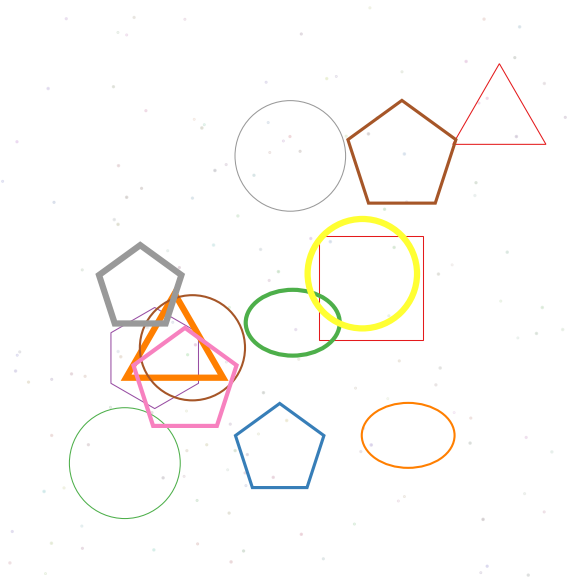[{"shape": "square", "thickness": 0.5, "radius": 0.45, "center": [0.642, 0.5]}, {"shape": "triangle", "thickness": 0.5, "radius": 0.47, "center": [0.865, 0.796]}, {"shape": "pentagon", "thickness": 1.5, "radius": 0.4, "center": [0.484, 0.22]}, {"shape": "oval", "thickness": 2, "radius": 0.41, "center": [0.507, 0.44]}, {"shape": "circle", "thickness": 0.5, "radius": 0.48, "center": [0.216, 0.197]}, {"shape": "hexagon", "thickness": 0.5, "radius": 0.44, "center": [0.268, 0.379]}, {"shape": "oval", "thickness": 1, "radius": 0.4, "center": [0.707, 0.245]}, {"shape": "triangle", "thickness": 3, "radius": 0.49, "center": [0.302, 0.394]}, {"shape": "circle", "thickness": 3, "radius": 0.47, "center": [0.627, 0.525]}, {"shape": "pentagon", "thickness": 1.5, "radius": 0.49, "center": [0.696, 0.727]}, {"shape": "circle", "thickness": 1, "radius": 0.46, "center": [0.333, 0.397]}, {"shape": "pentagon", "thickness": 2, "radius": 0.47, "center": [0.32, 0.338]}, {"shape": "circle", "thickness": 0.5, "radius": 0.48, "center": [0.503, 0.729]}, {"shape": "pentagon", "thickness": 3, "radius": 0.37, "center": [0.243, 0.5]}]